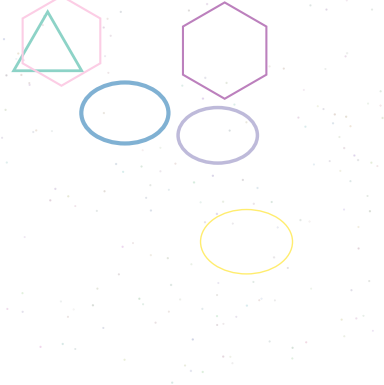[{"shape": "triangle", "thickness": 2, "radius": 0.51, "center": [0.124, 0.867]}, {"shape": "oval", "thickness": 2.5, "radius": 0.52, "center": [0.566, 0.649]}, {"shape": "oval", "thickness": 3, "radius": 0.57, "center": [0.324, 0.707]}, {"shape": "hexagon", "thickness": 1.5, "radius": 0.58, "center": [0.16, 0.894]}, {"shape": "hexagon", "thickness": 1.5, "radius": 0.63, "center": [0.584, 0.869]}, {"shape": "oval", "thickness": 1, "radius": 0.6, "center": [0.64, 0.372]}]